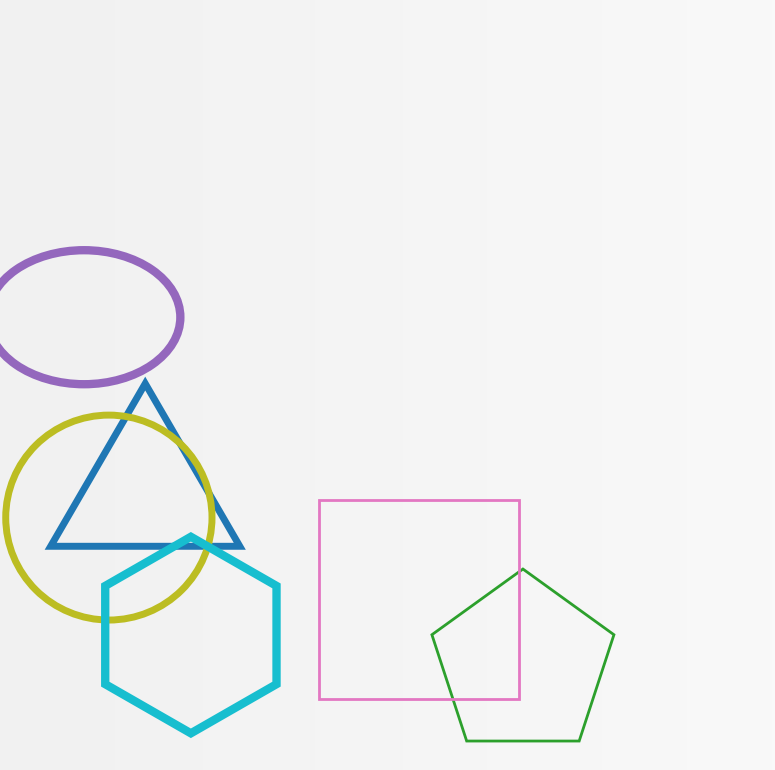[{"shape": "triangle", "thickness": 2.5, "radius": 0.7, "center": [0.187, 0.361]}, {"shape": "pentagon", "thickness": 1, "radius": 0.62, "center": [0.675, 0.138]}, {"shape": "oval", "thickness": 3, "radius": 0.62, "center": [0.108, 0.588]}, {"shape": "square", "thickness": 1, "radius": 0.65, "center": [0.541, 0.221]}, {"shape": "circle", "thickness": 2.5, "radius": 0.67, "center": [0.14, 0.328]}, {"shape": "hexagon", "thickness": 3, "radius": 0.64, "center": [0.246, 0.175]}]